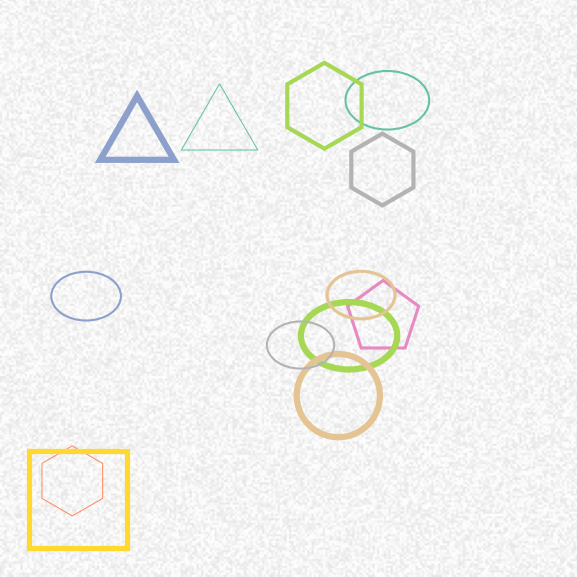[{"shape": "oval", "thickness": 1, "radius": 0.36, "center": [0.671, 0.826]}, {"shape": "triangle", "thickness": 0.5, "radius": 0.38, "center": [0.38, 0.778]}, {"shape": "hexagon", "thickness": 0.5, "radius": 0.3, "center": [0.125, 0.166]}, {"shape": "triangle", "thickness": 3, "radius": 0.37, "center": [0.237, 0.759]}, {"shape": "oval", "thickness": 1, "radius": 0.3, "center": [0.149, 0.486]}, {"shape": "pentagon", "thickness": 1.5, "radius": 0.32, "center": [0.663, 0.449]}, {"shape": "oval", "thickness": 3, "radius": 0.42, "center": [0.605, 0.418]}, {"shape": "hexagon", "thickness": 2, "radius": 0.37, "center": [0.562, 0.816]}, {"shape": "square", "thickness": 2.5, "radius": 0.42, "center": [0.136, 0.134]}, {"shape": "oval", "thickness": 1.5, "radius": 0.29, "center": [0.625, 0.488]}, {"shape": "circle", "thickness": 3, "radius": 0.36, "center": [0.586, 0.314]}, {"shape": "hexagon", "thickness": 2, "radius": 0.31, "center": [0.662, 0.706]}, {"shape": "oval", "thickness": 1, "radius": 0.29, "center": [0.52, 0.402]}]